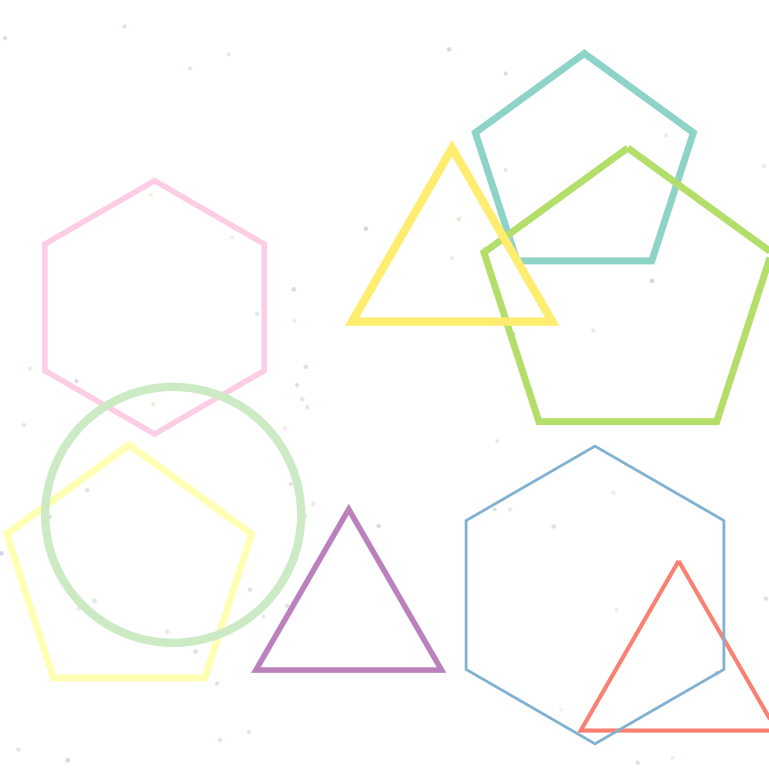[{"shape": "pentagon", "thickness": 2.5, "radius": 0.74, "center": [0.759, 0.782]}, {"shape": "pentagon", "thickness": 2.5, "radius": 0.84, "center": [0.168, 0.255]}, {"shape": "triangle", "thickness": 1.5, "radius": 0.73, "center": [0.881, 0.125]}, {"shape": "hexagon", "thickness": 1, "radius": 0.97, "center": [0.773, 0.227]}, {"shape": "pentagon", "thickness": 2.5, "radius": 0.98, "center": [0.815, 0.611]}, {"shape": "hexagon", "thickness": 2, "radius": 0.82, "center": [0.201, 0.601]}, {"shape": "triangle", "thickness": 2, "radius": 0.7, "center": [0.453, 0.199]}, {"shape": "circle", "thickness": 3, "radius": 0.83, "center": [0.225, 0.331]}, {"shape": "triangle", "thickness": 3, "radius": 0.75, "center": [0.587, 0.657]}]